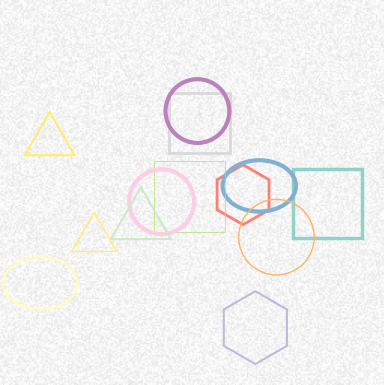[{"shape": "square", "thickness": 2.5, "radius": 0.45, "center": [0.851, 0.471]}, {"shape": "oval", "thickness": 1.5, "radius": 0.48, "center": [0.105, 0.264]}, {"shape": "hexagon", "thickness": 1.5, "radius": 0.47, "center": [0.663, 0.149]}, {"shape": "hexagon", "thickness": 2, "radius": 0.39, "center": [0.631, 0.494]}, {"shape": "oval", "thickness": 3, "radius": 0.48, "center": [0.673, 0.517]}, {"shape": "circle", "thickness": 1, "radius": 0.49, "center": [0.718, 0.384]}, {"shape": "square", "thickness": 0.5, "radius": 0.46, "center": [0.492, 0.49]}, {"shape": "circle", "thickness": 3, "radius": 0.42, "center": [0.42, 0.476]}, {"shape": "square", "thickness": 2, "radius": 0.39, "center": [0.518, 0.68]}, {"shape": "circle", "thickness": 3, "radius": 0.41, "center": [0.513, 0.712]}, {"shape": "triangle", "thickness": 1.5, "radius": 0.45, "center": [0.366, 0.424]}, {"shape": "triangle", "thickness": 1, "radius": 0.34, "center": [0.245, 0.381]}, {"shape": "triangle", "thickness": 1.5, "radius": 0.37, "center": [0.129, 0.634]}]